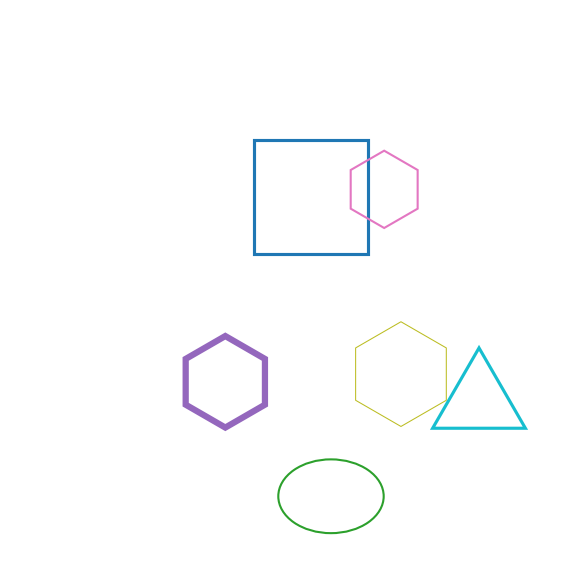[{"shape": "square", "thickness": 1.5, "radius": 0.49, "center": [0.539, 0.659]}, {"shape": "oval", "thickness": 1, "radius": 0.46, "center": [0.573, 0.14]}, {"shape": "hexagon", "thickness": 3, "radius": 0.4, "center": [0.39, 0.338]}, {"shape": "hexagon", "thickness": 1, "radius": 0.33, "center": [0.665, 0.671]}, {"shape": "hexagon", "thickness": 0.5, "radius": 0.45, "center": [0.694, 0.351]}, {"shape": "triangle", "thickness": 1.5, "radius": 0.46, "center": [0.829, 0.304]}]